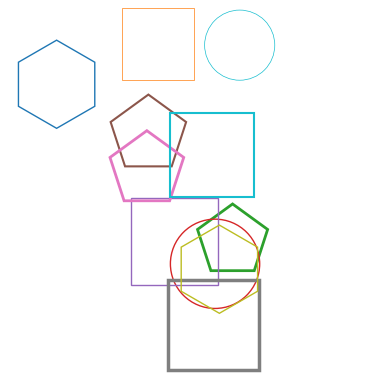[{"shape": "hexagon", "thickness": 1, "radius": 0.57, "center": [0.147, 0.781]}, {"shape": "square", "thickness": 0.5, "radius": 0.47, "center": [0.411, 0.885]}, {"shape": "pentagon", "thickness": 2, "radius": 0.48, "center": [0.604, 0.374]}, {"shape": "circle", "thickness": 1, "radius": 0.58, "center": [0.559, 0.315]}, {"shape": "square", "thickness": 1, "radius": 0.56, "center": [0.453, 0.373]}, {"shape": "pentagon", "thickness": 1.5, "radius": 0.52, "center": [0.385, 0.651]}, {"shape": "pentagon", "thickness": 2, "radius": 0.5, "center": [0.381, 0.56]}, {"shape": "square", "thickness": 2.5, "radius": 0.59, "center": [0.555, 0.156]}, {"shape": "hexagon", "thickness": 1, "radius": 0.57, "center": [0.57, 0.301]}, {"shape": "square", "thickness": 1.5, "radius": 0.54, "center": [0.55, 0.597]}, {"shape": "circle", "thickness": 0.5, "radius": 0.46, "center": [0.623, 0.883]}]